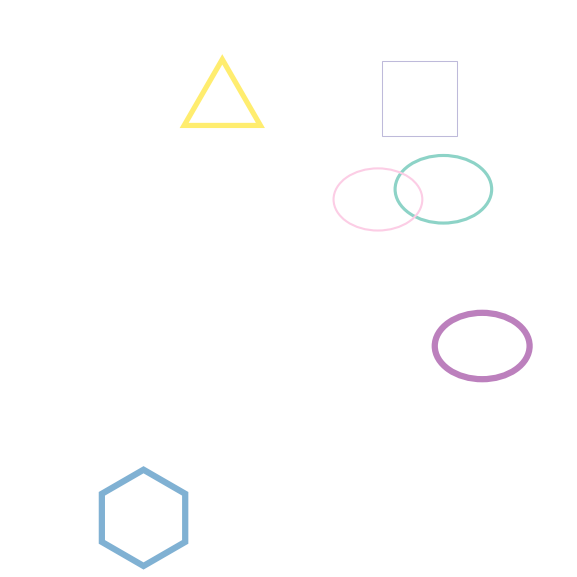[{"shape": "oval", "thickness": 1.5, "radius": 0.42, "center": [0.768, 0.671]}, {"shape": "square", "thickness": 0.5, "radius": 0.32, "center": [0.727, 0.829]}, {"shape": "hexagon", "thickness": 3, "radius": 0.42, "center": [0.249, 0.102]}, {"shape": "oval", "thickness": 1, "radius": 0.38, "center": [0.654, 0.654]}, {"shape": "oval", "thickness": 3, "radius": 0.41, "center": [0.835, 0.4]}, {"shape": "triangle", "thickness": 2.5, "radius": 0.38, "center": [0.385, 0.82]}]